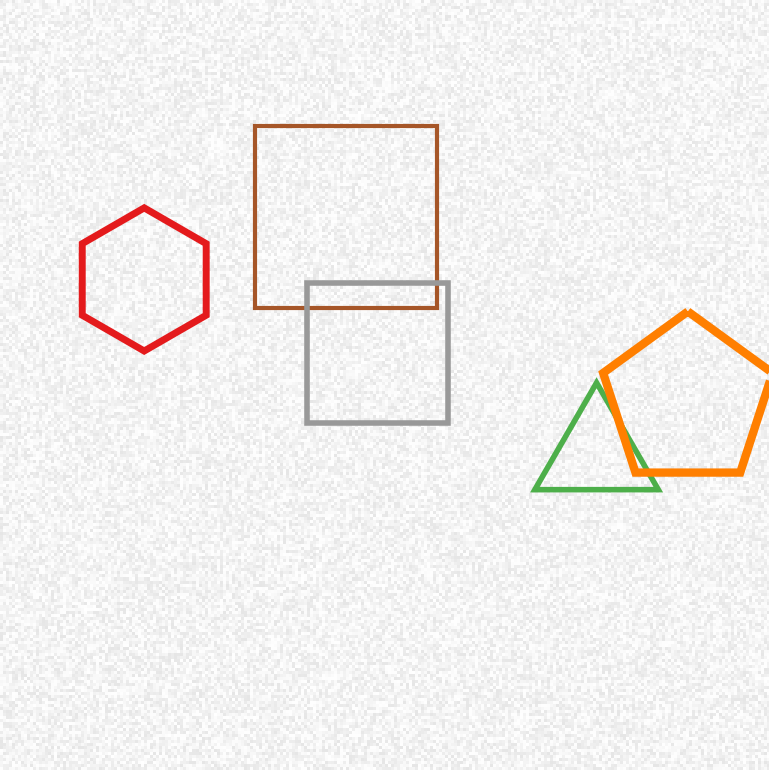[{"shape": "hexagon", "thickness": 2.5, "radius": 0.46, "center": [0.187, 0.637]}, {"shape": "triangle", "thickness": 2, "radius": 0.46, "center": [0.775, 0.41]}, {"shape": "pentagon", "thickness": 3, "radius": 0.58, "center": [0.893, 0.48]}, {"shape": "square", "thickness": 1.5, "radius": 0.59, "center": [0.45, 0.718]}, {"shape": "square", "thickness": 2, "radius": 0.46, "center": [0.49, 0.542]}]